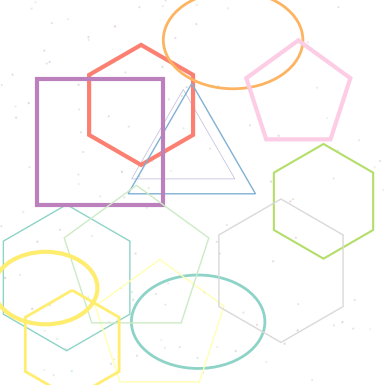[{"shape": "oval", "thickness": 2, "radius": 0.87, "center": [0.515, 0.164]}, {"shape": "hexagon", "thickness": 1, "radius": 0.95, "center": [0.173, 0.279]}, {"shape": "pentagon", "thickness": 1, "radius": 0.88, "center": [0.415, 0.15]}, {"shape": "triangle", "thickness": 0.5, "radius": 0.77, "center": [0.476, 0.613]}, {"shape": "hexagon", "thickness": 3, "radius": 0.78, "center": [0.366, 0.727]}, {"shape": "triangle", "thickness": 1, "radius": 0.95, "center": [0.498, 0.592]}, {"shape": "oval", "thickness": 2, "radius": 0.91, "center": [0.605, 0.896]}, {"shape": "hexagon", "thickness": 1.5, "radius": 0.74, "center": [0.84, 0.477]}, {"shape": "pentagon", "thickness": 3, "radius": 0.71, "center": [0.775, 0.753]}, {"shape": "hexagon", "thickness": 1, "radius": 0.93, "center": [0.73, 0.297]}, {"shape": "square", "thickness": 3, "radius": 0.82, "center": [0.259, 0.63]}, {"shape": "pentagon", "thickness": 1, "radius": 0.99, "center": [0.355, 0.321]}, {"shape": "hexagon", "thickness": 2, "radius": 0.7, "center": [0.188, 0.105]}, {"shape": "oval", "thickness": 3, "radius": 0.67, "center": [0.119, 0.252]}]